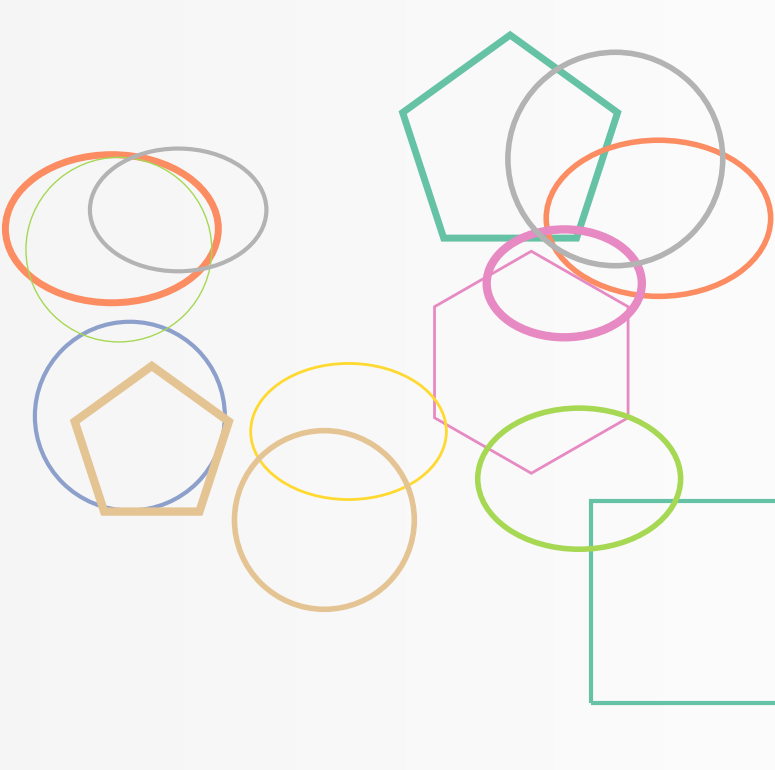[{"shape": "pentagon", "thickness": 2.5, "radius": 0.73, "center": [0.658, 0.809]}, {"shape": "square", "thickness": 1.5, "radius": 0.66, "center": [0.893, 0.218]}, {"shape": "oval", "thickness": 2, "radius": 0.72, "center": [0.85, 0.717]}, {"shape": "oval", "thickness": 2.5, "radius": 0.69, "center": [0.144, 0.703]}, {"shape": "circle", "thickness": 1.5, "radius": 0.61, "center": [0.168, 0.46]}, {"shape": "hexagon", "thickness": 1, "radius": 0.72, "center": [0.686, 0.53]}, {"shape": "oval", "thickness": 3, "radius": 0.5, "center": [0.728, 0.632]}, {"shape": "oval", "thickness": 2, "radius": 0.65, "center": [0.747, 0.378]}, {"shape": "circle", "thickness": 0.5, "radius": 0.6, "center": [0.153, 0.676]}, {"shape": "oval", "thickness": 1, "radius": 0.63, "center": [0.45, 0.44]}, {"shape": "pentagon", "thickness": 3, "radius": 0.52, "center": [0.196, 0.42]}, {"shape": "circle", "thickness": 2, "radius": 0.58, "center": [0.419, 0.325]}, {"shape": "circle", "thickness": 2, "radius": 0.69, "center": [0.794, 0.794]}, {"shape": "oval", "thickness": 1.5, "radius": 0.57, "center": [0.23, 0.727]}]